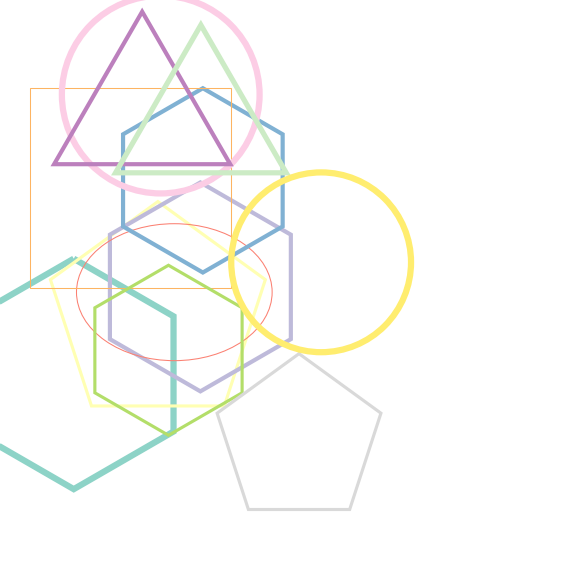[{"shape": "hexagon", "thickness": 3, "radius": 1.0, "center": [0.128, 0.352]}, {"shape": "pentagon", "thickness": 1.5, "radius": 0.98, "center": [0.273, 0.454]}, {"shape": "hexagon", "thickness": 2, "radius": 0.9, "center": [0.347, 0.502]}, {"shape": "oval", "thickness": 0.5, "radius": 0.85, "center": [0.302, 0.493]}, {"shape": "hexagon", "thickness": 2, "radius": 0.8, "center": [0.351, 0.687]}, {"shape": "square", "thickness": 0.5, "radius": 0.87, "center": [0.226, 0.673]}, {"shape": "hexagon", "thickness": 1.5, "radius": 0.74, "center": [0.292, 0.393]}, {"shape": "circle", "thickness": 3, "radius": 0.86, "center": [0.278, 0.835]}, {"shape": "pentagon", "thickness": 1.5, "radius": 0.75, "center": [0.518, 0.238]}, {"shape": "triangle", "thickness": 2, "radius": 0.88, "center": [0.246, 0.803]}, {"shape": "triangle", "thickness": 2.5, "radius": 0.85, "center": [0.348, 0.785]}, {"shape": "circle", "thickness": 3, "radius": 0.78, "center": [0.556, 0.545]}]